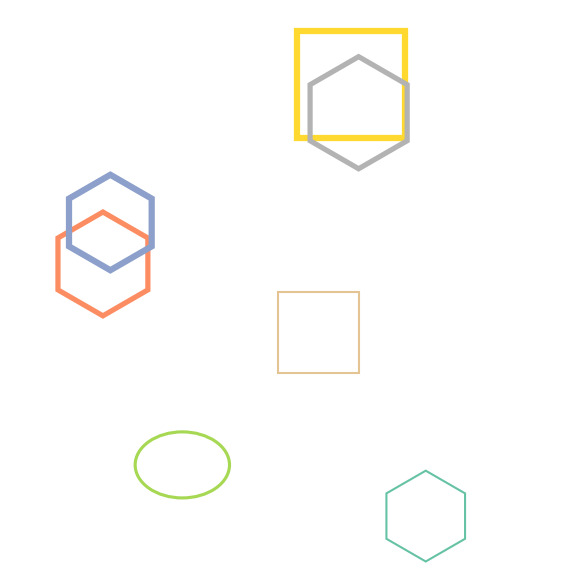[{"shape": "hexagon", "thickness": 1, "radius": 0.39, "center": [0.737, 0.105]}, {"shape": "hexagon", "thickness": 2.5, "radius": 0.45, "center": [0.178, 0.542]}, {"shape": "hexagon", "thickness": 3, "radius": 0.41, "center": [0.191, 0.614]}, {"shape": "oval", "thickness": 1.5, "radius": 0.41, "center": [0.316, 0.194]}, {"shape": "square", "thickness": 3, "radius": 0.46, "center": [0.608, 0.853]}, {"shape": "square", "thickness": 1, "radius": 0.35, "center": [0.551, 0.423]}, {"shape": "hexagon", "thickness": 2.5, "radius": 0.49, "center": [0.621, 0.804]}]